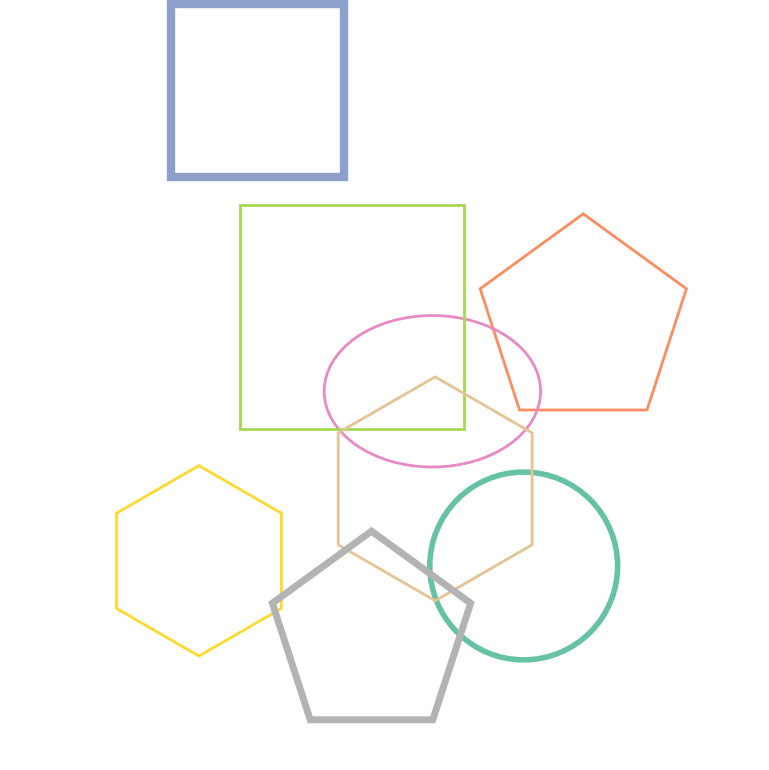[{"shape": "circle", "thickness": 2, "radius": 0.61, "center": [0.68, 0.265]}, {"shape": "pentagon", "thickness": 1, "radius": 0.7, "center": [0.758, 0.581]}, {"shape": "square", "thickness": 3, "radius": 0.56, "center": [0.335, 0.883]}, {"shape": "oval", "thickness": 1, "radius": 0.7, "center": [0.562, 0.492]}, {"shape": "square", "thickness": 1, "radius": 0.73, "center": [0.457, 0.588]}, {"shape": "hexagon", "thickness": 1, "radius": 0.62, "center": [0.258, 0.272]}, {"shape": "hexagon", "thickness": 1, "radius": 0.73, "center": [0.565, 0.365]}, {"shape": "pentagon", "thickness": 2.5, "radius": 0.68, "center": [0.482, 0.175]}]